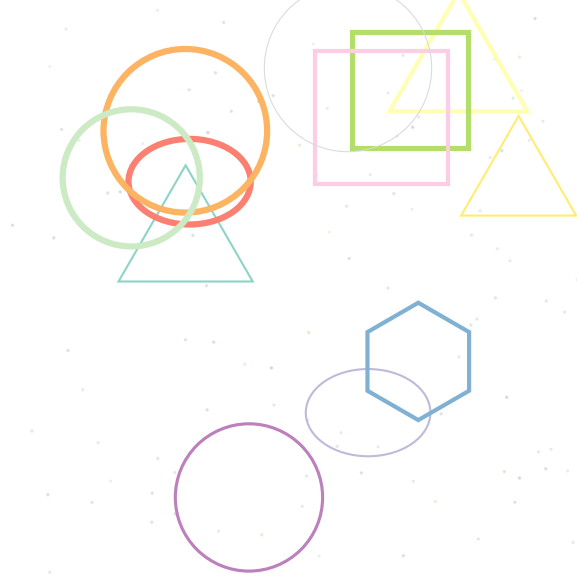[{"shape": "triangle", "thickness": 1, "radius": 0.67, "center": [0.321, 0.579]}, {"shape": "triangle", "thickness": 2, "radius": 0.69, "center": [0.794, 0.875]}, {"shape": "oval", "thickness": 1, "radius": 0.54, "center": [0.637, 0.285]}, {"shape": "oval", "thickness": 3, "radius": 0.53, "center": [0.328, 0.685]}, {"shape": "hexagon", "thickness": 2, "radius": 0.51, "center": [0.724, 0.373]}, {"shape": "circle", "thickness": 3, "radius": 0.71, "center": [0.321, 0.773]}, {"shape": "square", "thickness": 2.5, "radius": 0.5, "center": [0.71, 0.843]}, {"shape": "square", "thickness": 2, "radius": 0.58, "center": [0.661, 0.796]}, {"shape": "circle", "thickness": 0.5, "radius": 0.72, "center": [0.603, 0.881]}, {"shape": "circle", "thickness": 1.5, "radius": 0.64, "center": [0.431, 0.138]}, {"shape": "circle", "thickness": 3, "radius": 0.59, "center": [0.227, 0.691]}, {"shape": "triangle", "thickness": 1, "radius": 0.58, "center": [0.898, 0.683]}]